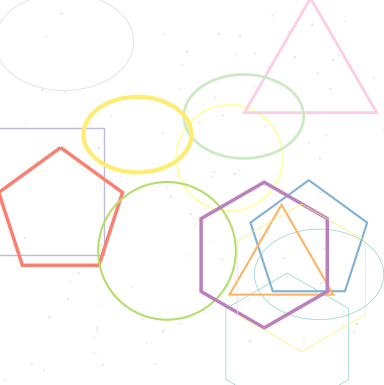[{"shape": "oval", "thickness": 0.5, "radius": 0.84, "center": [0.829, 0.287]}, {"shape": "hexagon", "thickness": 0.5, "radius": 0.92, "center": [0.746, 0.106]}, {"shape": "circle", "thickness": 1.5, "radius": 0.69, "center": [0.596, 0.59]}, {"shape": "square", "thickness": 1, "radius": 0.82, "center": [0.107, 0.503]}, {"shape": "pentagon", "thickness": 2.5, "radius": 0.85, "center": [0.157, 0.448]}, {"shape": "pentagon", "thickness": 1.5, "radius": 0.8, "center": [0.802, 0.373]}, {"shape": "triangle", "thickness": 1.5, "radius": 0.78, "center": [0.731, 0.313]}, {"shape": "circle", "thickness": 1.5, "radius": 0.89, "center": [0.434, 0.348]}, {"shape": "triangle", "thickness": 2, "radius": 0.99, "center": [0.807, 0.807]}, {"shape": "oval", "thickness": 0.5, "radius": 0.9, "center": [0.167, 0.891]}, {"shape": "hexagon", "thickness": 2.5, "radius": 0.95, "center": [0.686, 0.338]}, {"shape": "oval", "thickness": 2, "radius": 0.78, "center": [0.633, 0.698]}, {"shape": "oval", "thickness": 3, "radius": 0.7, "center": [0.357, 0.65]}, {"shape": "hexagon", "thickness": 0.5, "radius": 0.96, "center": [0.783, 0.278]}]